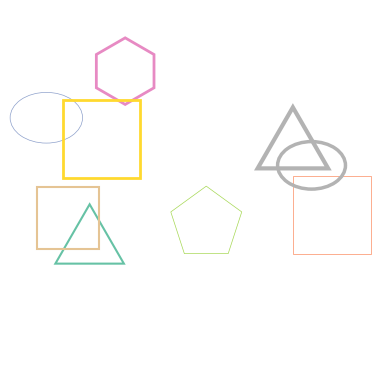[{"shape": "triangle", "thickness": 1.5, "radius": 0.51, "center": [0.233, 0.367]}, {"shape": "square", "thickness": 0.5, "radius": 0.51, "center": [0.863, 0.442]}, {"shape": "oval", "thickness": 0.5, "radius": 0.47, "center": [0.12, 0.694]}, {"shape": "hexagon", "thickness": 2, "radius": 0.43, "center": [0.325, 0.815]}, {"shape": "pentagon", "thickness": 0.5, "radius": 0.48, "center": [0.536, 0.42]}, {"shape": "square", "thickness": 2, "radius": 0.5, "center": [0.263, 0.64]}, {"shape": "square", "thickness": 1.5, "radius": 0.4, "center": [0.178, 0.433]}, {"shape": "triangle", "thickness": 3, "radius": 0.53, "center": [0.761, 0.616]}, {"shape": "oval", "thickness": 2.5, "radius": 0.44, "center": [0.809, 0.571]}]